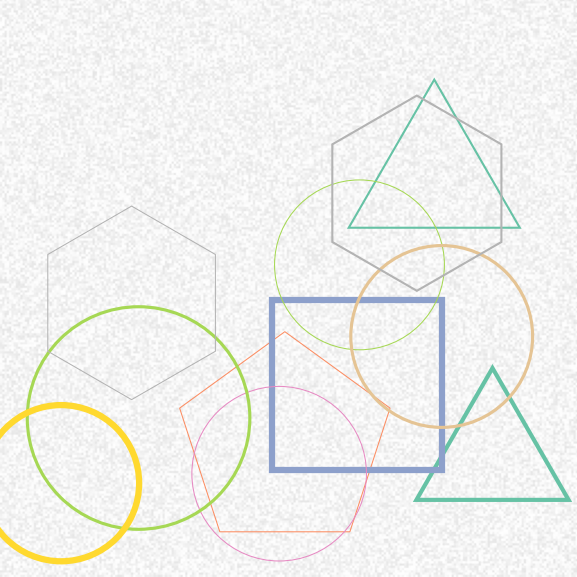[{"shape": "triangle", "thickness": 1, "radius": 0.86, "center": [0.752, 0.69]}, {"shape": "triangle", "thickness": 2, "radius": 0.76, "center": [0.853, 0.21]}, {"shape": "pentagon", "thickness": 0.5, "radius": 0.96, "center": [0.493, 0.233]}, {"shape": "square", "thickness": 3, "radius": 0.74, "center": [0.618, 0.332]}, {"shape": "circle", "thickness": 0.5, "radius": 0.76, "center": [0.483, 0.179]}, {"shape": "circle", "thickness": 0.5, "radius": 0.74, "center": [0.622, 0.541]}, {"shape": "circle", "thickness": 1.5, "radius": 0.96, "center": [0.24, 0.275]}, {"shape": "circle", "thickness": 3, "radius": 0.68, "center": [0.106, 0.162]}, {"shape": "circle", "thickness": 1.5, "radius": 0.79, "center": [0.765, 0.416]}, {"shape": "hexagon", "thickness": 1, "radius": 0.85, "center": [0.722, 0.665]}, {"shape": "hexagon", "thickness": 0.5, "radius": 0.84, "center": [0.228, 0.475]}]